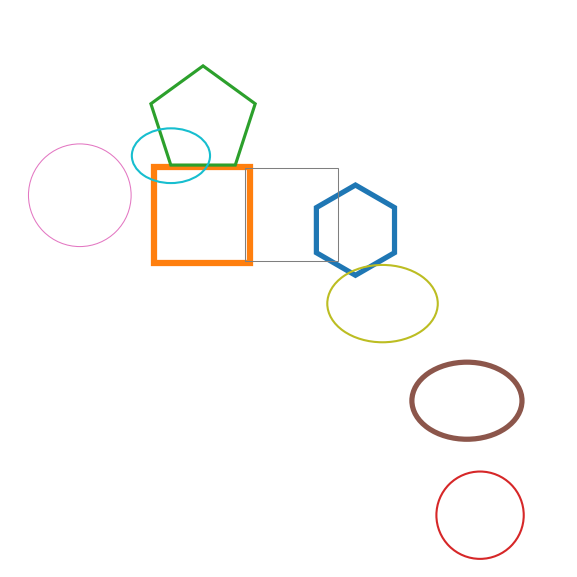[{"shape": "hexagon", "thickness": 2.5, "radius": 0.39, "center": [0.616, 0.601]}, {"shape": "square", "thickness": 3, "radius": 0.42, "center": [0.35, 0.626]}, {"shape": "pentagon", "thickness": 1.5, "radius": 0.47, "center": [0.352, 0.79]}, {"shape": "circle", "thickness": 1, "radius": 0.38, "center": [0.831, 0.107]}, {"shape": "oval", "thickness": 2.5, "radius": 0.48, "center": [0.809, 0.305]}, {"shape": "circle", "thickness": 0.5, "radius": 0.44, "center": [0.138, 0.661]}, {"shape": "square", "thickness": 0.5, "radius": 0.4, "center": [0.505, 0.628]}, {"shape": "oval", "thickness": 1, "radius": 0.48, "center": [0.662, 0.473]}, {"shape": "oval", "thickness": 1, "radius": 0.34, "center": [0.296, 0.73]}]